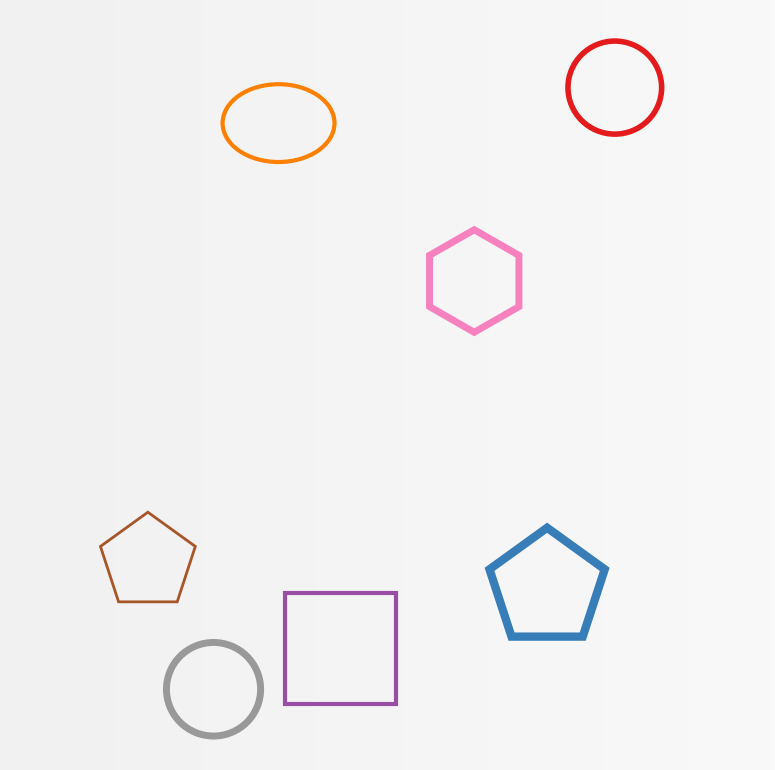[{"shape": "circle", "thickness": 2, "radius": 0.3, "center": [0.793, 0.886]}, {"shape": "pentagon", "thickness": 3, "radius": 0.39, "center": [0.706, 0.236]}, {"shape": "square", "thickness": 1.5, "radius": 0.36, "center": [0.44, 0.158]}, {"shape": "oval", "thickness": 1.5, "radius": 0.36, "center": [0.359, 0.84]}, {"shape": "pentagon", "thickness": 1, "radius": 0.32, "center": [0.191, 0.27]}, {"shape": "hexagon", "thickness": 2.5, "radius": 0.33, "center": [0.612, 0.635]}, {"shape": "circle", "thickness": 2.5, "radius": 0.3, "center": [0.276, 0.105]}]